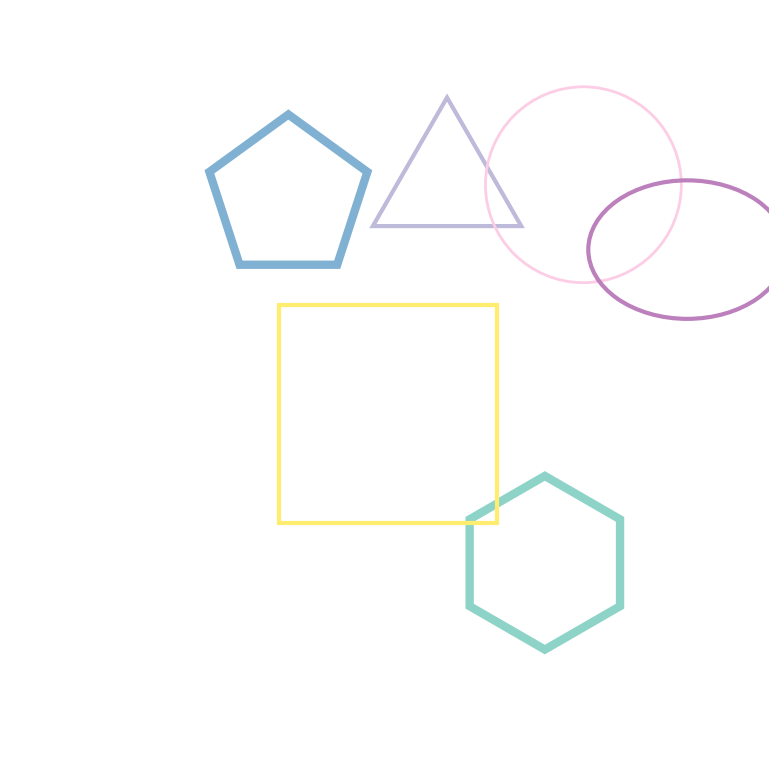[{"shape": "hexagon", "thickness": 3, "radius": 0.56, "center": [0.708, 0.269]}, {"shape": "triangle", "thickness": 1.5, "radius": 0.56, "center": [0.581, 0.762]}, {"shape": "pentagon", "thickness": 3, "radius": 0.54, "center": [0.375, 0.743]}, {"shape": "circle", "thickness": 1, "radius": 0.64, "center": [0.758, 0.76]}, {"shape": "oval", "thickness": 1.5, "radius": 0.64, "center": [0.893, 0.676]}, {"shape": "square", "thickness": 1.5, "radius": 0.71, "center": [0.504, 0.462]}]